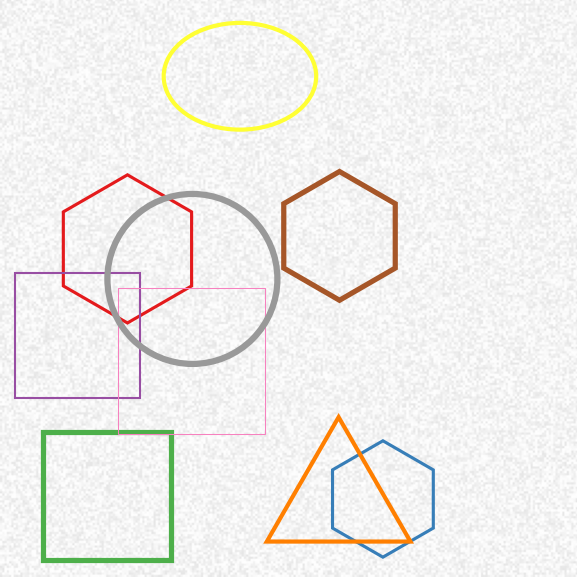[{"shape": "hexagon", "thickness": 1.5, "radius": 0.64, "center": [0.221, 0.568]}, {"shape": "hexagon", "thickness": 1.5, "radius": 0.5, "center": [0.663, 0.135]}, {"shape": "square", "thickness": 2.5, "radius": 0.55, "center": [0.185, 0.141]}, {"shape": "square", "thickness": 1, "radius": 0.54, "center": [0.134, 0.419]}, {"shape": "triangle", "thickness": 2, "radius": 0.72, "center": [0.586, 0.133]}, {"shape": "oval", "thickness": 2, "radius": 0.66, "center": [0.415, 0.867]}, {"shape": "hexagon", "thickness": 2.5, "radius": 0.56, "center": [0.588, 0.591]}, {"shape": "square", "thickness": 0.5, "radius": 0.63, "center": [0.332, 0.374]}, {"shape": "circle", "thickness": 3, "radius": 0.74, "center": [0.333, 0.516]}]